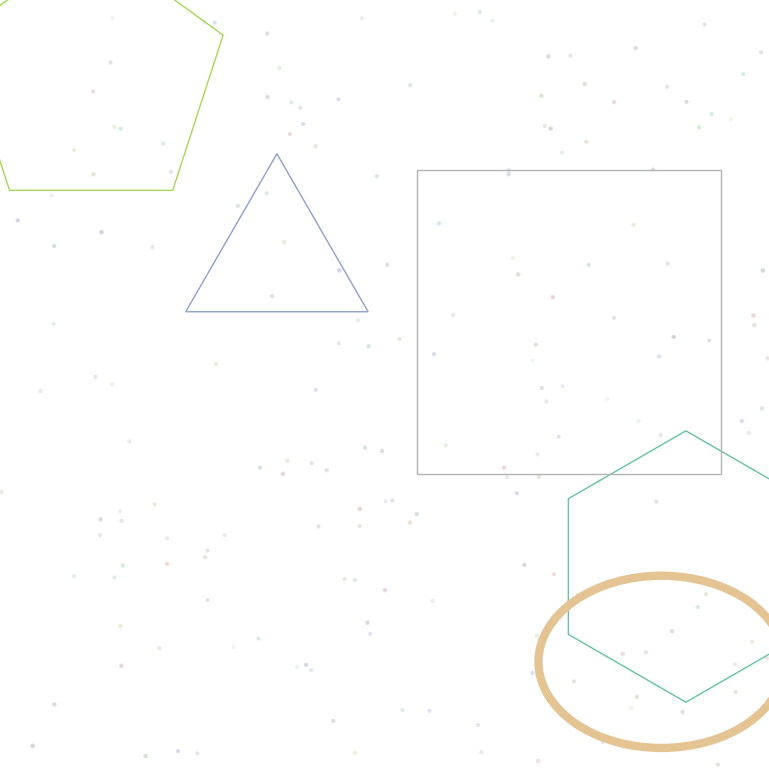[{"shape": "hexagon", "thickness": 0.5, "radius": 0.88, "center": [0.891, 0.264]}, {"shape": "triangle", "thickness": 0.5, "radius": 0.68, "center": [0.36, 0.664]}, {"shape": "pentagon", "thickness": 0.5, "radius": 0.9, "center": [0.118, 0.899]}, {"shape": "oval", "thickness": 3, "radius": 0.8, "center": [0.859, 0.14]}, {"shape": "square", "thickness": 0.5, "radius": 0.99, "center": [0.739, 0.582]}]